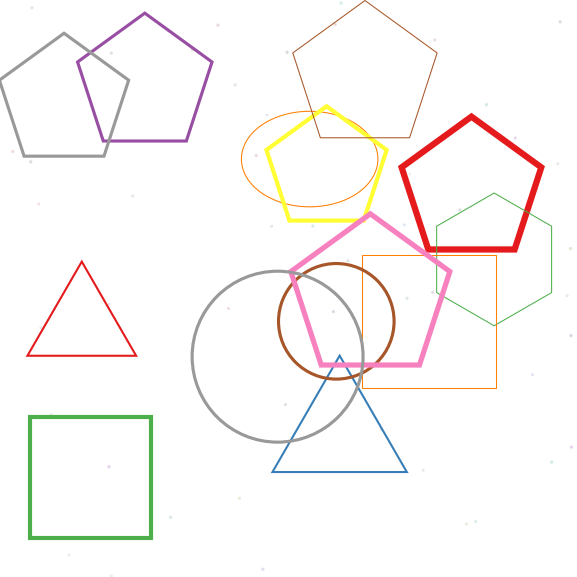[{"shape": "triangle", "thickness": 1, "radius": 0.54, "center": [0.142, 0.437]}, {"shape": "pentagon", "thickness": 3, "radius": 0.64, "center": [0.816, 0.67]}, {"shape": "triangle", "thickness": 1, "radius": 0.67, "center": [0.588, 0.249]}, {"shape": "square", "thickness": 2, "radius": 0.52, "center": [0.157, 0.172]}, {"shape": "hexagon", "thickness": 0.5, "radius": 0.57, "center": [0.856, 0.55]}, {"shape": "pentagon", "thickness": 1.5, "radius": 0.61, "center": [0.251, 0.854]}, {"shape": "oval", "thickness": 0.5, "radius": 0.59, "center": [0.536, 0.724]}, {"shape": "square", "thickness": 0.5, "radius": 0.58, "center": [0.743, 0.442]}, {"shape": "pentagon", "thickness": 2, "radius": 0.55, "center": [0.565, 0.706]}, {"shape": "pentagon", "thickness": 0.5, "radius": 0.66, "center": [0.632, 0.867]}, {"shape": "circle", "thickness": 1.5, "radius": 0.5, "center": [0.582, 0.443]}, {"shape": "pentagon", "thickness": 2.5, "radius": 0.72, "center": [0.641, 0.484]}, {"shape": "pentagon", "thickness": 1.5, "radius": 0.59, "center": [0.111, 0.824]}, {"shape": "circle", "thickness": 1.5, "radius": 0.74, "center": [0.481, 0.382]}]